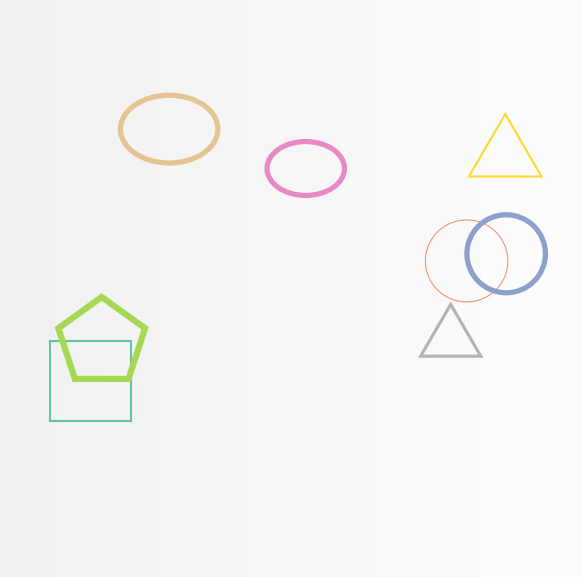[{"shape": "square", "thickness": 1, "radius": 0.35, "center": [0.156, 0.34]}, {"shape": "circle", "thickness": 0.5, "radius": 0.35, "center": [0.803, 0.547]}, {"shape": "circle", "thickness": 2.5, "radius": 0.34, "center": [0.871, 0.56]}, {"shape": "oval", "thickness": 2.5, "radius": 0.33, "center": [0.526, 0.707]}, {"shape": "pentagon", "thickness": 3, "radius": 0.39, "center": [0.175, 0.406]}, {"shape": "triangle", "thickness": 1, "radius": 0.36, "center": [0.869, 0.73]}, {"shape": "oval", "thickness": 2.5, "radius": 0.42, "center": [0.291, 0.776]}, {"shape": "triangle", "thickness": 1.5, "radius": 0.3, "center": [0.775, 0.412]}]